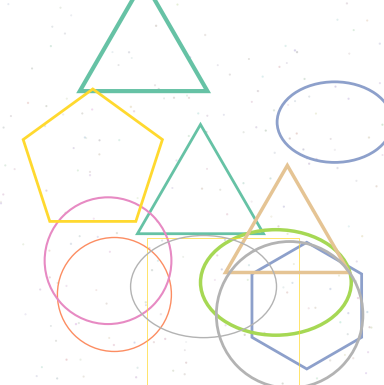[{"shape": "triangle", "thickness": 2, "radius": 0.95, "center": [0.521, 0.488]}, {"shape": "triangle", "thickness": 3, "radius": 0.96, "center": [0.373, 0.859]}, {"shape": "circle", "thickness": 1, "radius": 0.74, "center": [0.297, 0.235]}, {"shape": "oval", "thickness": 2, "radius": 0.75, "center": [0.869, 0.683]}, {"shape": "hexagon", "thickness": 2, "radius": 0.82, "center": [0.797, 0.206]}, {"shape": "circle", "thickness": 1.5, "radius": 0.82, "center": [0.281, 0.323]}, {"shape": "oval", "thickness": 2.5, "radius": 0.98, "center": [0.717, 0.266]}, {"shape": "square", "thickness": 0.5, "radius": 0.98, "center": [0.579, 0.184]}, {"shape": "pentagon", "thickness": 2, "radius": 0.95, "center": [0.241, 0.579]}, {"shape": "triangle", "thickness": 2.5, "radius": 0.93, "center": [0.746, 0.385]}, {"shape": "circle", "thickness": 2, "radius": 0.95, "center": [0.752, 0.182]}, {"shape": "oval", "thickness": 1, "radius": 0.95, "center": [0.529, 0.256]}]